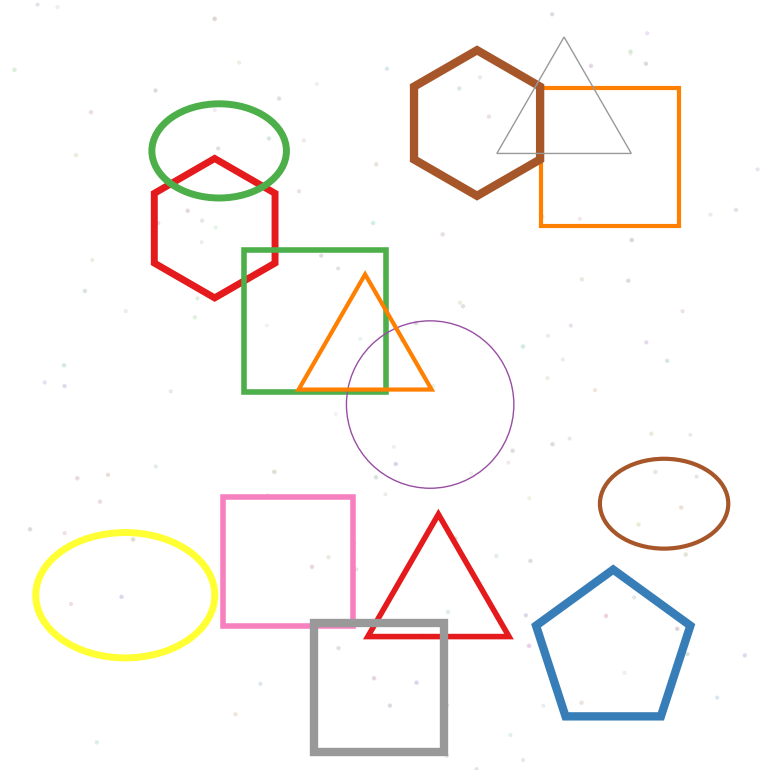[{"shape": "triangle", "thickness": 2, "radius": 0.53, "center": [0.569, 0.226]}, {"shape": "hexagon", "thickness": 2.5, "radius": 0.45, "center": [0.279, 0.704]}, {"shape": "pentagon", "thickness": 3, "radius": 0.53, "center": [0.796, 0.155]}, {"shape": "oval", "thickness": 2.5, "radius": 0.44, "center": [0.285, 0.804]}, {"shape": "square", "thickness": 2, "radius": 0.46, "center": [0.409, 0.583]}, {"shape": "circle", "thickness": 0.5, "radius": 0.54, "center": [0.559, 0.475]}, {"shape": "square", "thickness": 1.5, "radius": 0.45, "center": [0.792, 0.796]}, {"shape": "triangle", "thickness": 1.5, "radius": 0.5, "center": [0.474, 0.544]}, {"shape": "oval", "thickness": 2.5, "radius": 0.58, "center": [0.163, 0.227]}, {"shape": "oval", "thickness": 1.5, "radius": 0.42, "center": [0.862, 0.346]}, {"shape": "hexagon", "thickness": 3, "radius": 0.47, "center": [0.62, 0.84]}, {"shape": "square", "thickness": 2, "radius": 0.42, "center": [0.374, 0.271]}, {"shape": "square", "thickness": 3, "radius": 0.42, "center": [0.492, 0.107]}, {"shape": "triangle", "thickness": 0.5, "radius": 0.5, "center": [0.733, 0.851]}]